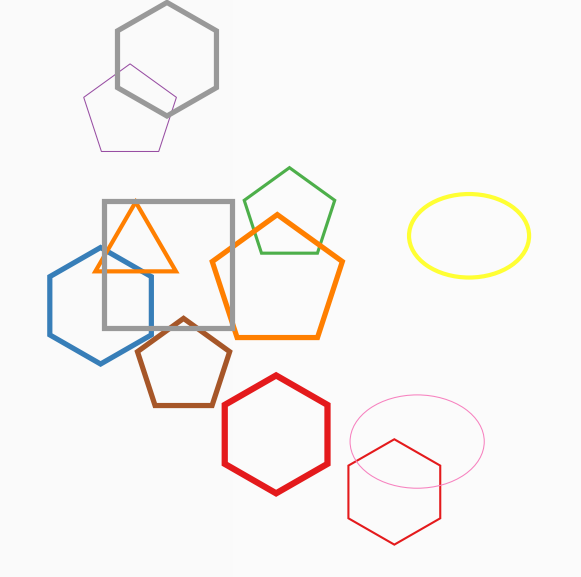[{"shape": "hexagon", "thickness": 3, "radius": 0.51, "center": [0.475, 0.247]}, {"shape": "hexagon", "thickness": 1, "radius": 0.46, "center": [0.678, 0.147]}, {"shape": "hexagon", "thickness": 2.5, "radius": 0.5, "center": [0.173, 0.47]}, {"shape": "pentagon", "thickness": 1.5, "radius": 0.41, "center": [0.498, 0.627]}, {"shape": "pentagon", "thickness": 0.5, "radius": 0.42, "center": [0.224, 0.805]}, {"shape": "triangle", "thickness": 2, "radius": 0.4, "center": [0.233, 0.569]}, {"shape": "pentagon", "thickness": 2.5, "radius": 0.59, "center": [0.477, 0.51]}, {"shape": "oval", "thickness": 2, "radius": 0.52, "center": [0.807, 0.591]}, {"shape": "pentagon", "thickness": 2.5, "radius": 0.42, "center": [0.316, 0.364]}, {"shape": "oval", "thickness": 0.5, "radius": 0.58, "center": [0.718, 0.235]}, {"shape": "hexagon", "thickness": 2.5, "radius": 0.49, "center": [0.287, 0.897]}, {"shape": "square", "thickness": 2.5, "radius": 0.55, "center": [0.288, 0.541]}]